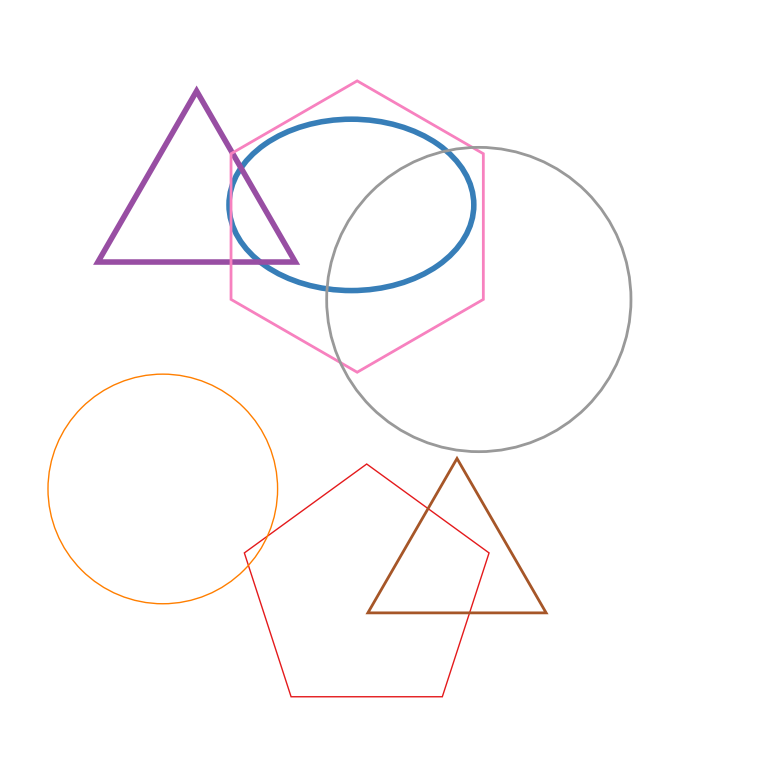[{"shape": "pentagon", "thickness": 0.5, "radius": 0.84, "center": [0.476, 0.23]}, {"shape": "oval", "thickness": 2, "radius": 0.79, "center": [0.456, 0.734]}, {"shape": "triangle", "thickness": 2, "radius": 0.74, "center": [0.255, 0.734]}, {"shape": "circle", "thickness": 0.5, "radius": 0.75, "center": [0.211, 0.365]}, {"shape": "triangle", "thickness": 1, "radius": 0.67, "center": [0.594, 0.271]}, {"shape": "hexagon", "thickness": 1, "radius": 0.95, "center": [0.464, 0.706]}, {"shape": "circle", "thickness": 1, "radius": 0.99, "center": [0.622, 0.611]}]